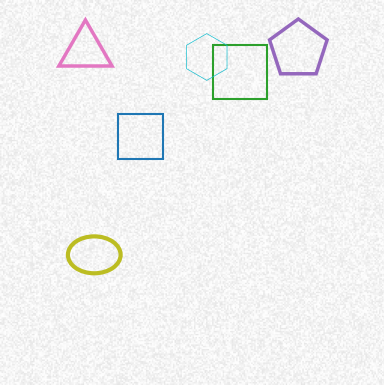[{"shape": "square", "thickness": 1.5, "radius": 0.29, "center": [0.364, 0.646]}, {"shape": "square", "thickness": 1.5, "radius": 0.35, "center": [0.623, 0.813]}, {"shape": "pentagon", "thickness": 2.5, "radius": 0.39, "center": [0.775, 0.872]}, {"shape": "triangle", "thickness": 2.5, "radius": 0.4, "center": [0.222, 0.868]}, {"shape": "oval", "thickness": 3, "radius": 0.34, "center": [0.245, 0.338]}, {"shape": "hexagon", "thickness": 0.5, "radius": 0.3, "center": [0.537, 0.852]}]